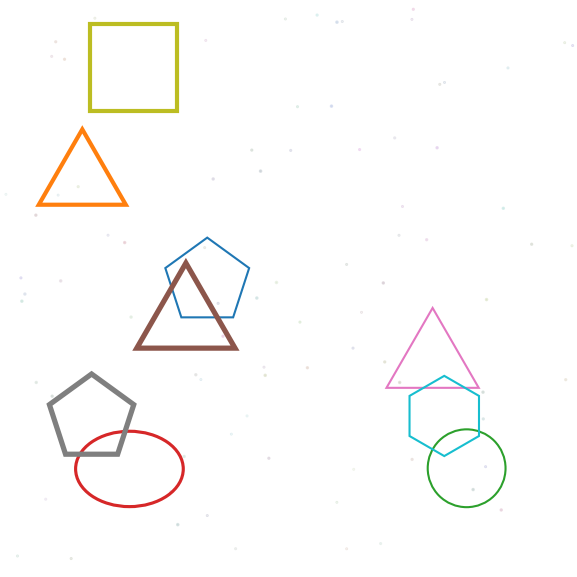[{"shape": "pentagon", "thickness": 1, "radius": 0.38, "center": [0.359, 0.511]}, {"shape": "triangle", "thickness": 2, "radius": 0.44, "center": [0.143, 0.688]}, {"shape": "circle", "thickness": 1, "radius": 0.34, "center": [0.808, 0.188]}, {"shape": "oval", "thickness": 1.5, "radius": 0.47, "center": [0.224, 0.187]}, {"shape": "triangle", "thickness": 2.5, "radius": 0.49, "center": [0.322, 0.445]}, {"shape": "triangle", "thickness": 1, "radius": 0.46, "center": [0.749, 0.374]}, {"shape": "pentagon", "thickness": 2.5, "radius": 0.38, "center": [0.159, 0.275]}, {"shape": "square", "thickness": 2, "radius": 0.38, "center": [0.231, 0.882]}, {"shape": "hexagon", "thickness": 1, "radius": 0.35, "center": [0.769, 0.279]}]